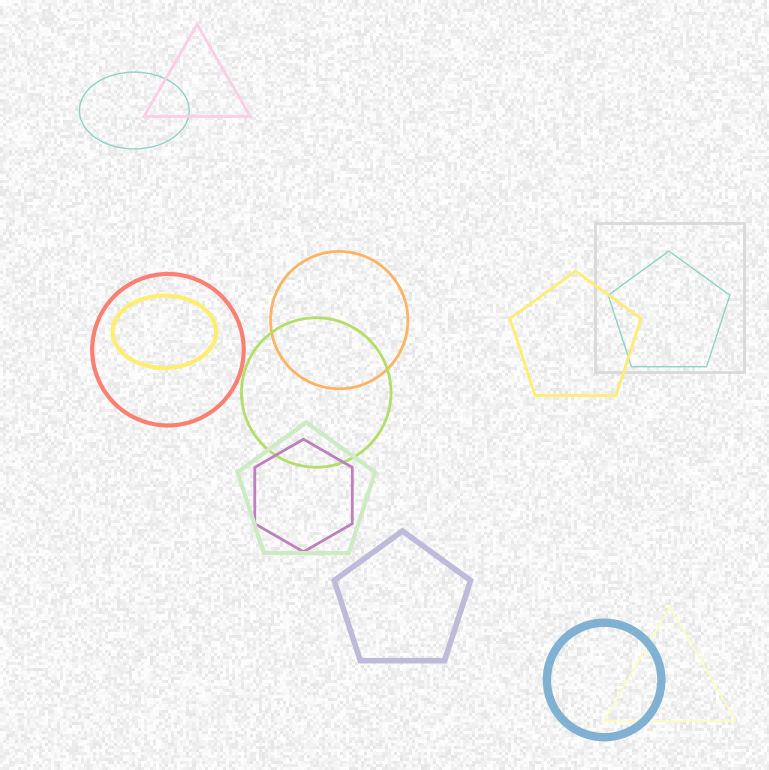[{"shape": "oval", "thickness": 0.5, "radius": 0.36, "center": [0.174, 0.856]}, {"shape": "pentagon", "thickness": 0.5, "radius": 0.41, "center": [0.869, 0.591]}, {"shape": "triangle", "thickness": 0.5, "radius": 0.49, "center": [0.87, 0.113]}, {"shape": "pentagon", "thickness": 2, "radius": 0.47, "center": [0.523, 0.217]}, {"shape": "circle", "thickness": 1.5, "radius": 0.49, "center": [0.218, 0.546]}, {"shape": "circle", "thickness": 3, "radius": 0.37, "center": [0.785, 0.117]}, {"shape": "circle", "thickness": 1, "radius": 0.45, "center": [0.441, 0.584]}, {"shape": "circle", "thickness": 1, "radius": 0.49, "center": [0.411, 0.49]}, {"shape": "triangle", "thickness": 1, "radius": 0.4, "center": [0.256, 0.889]}, {"shape": "square", "thickness": 1, "radius": 0.48, "center": [0.87, 0.614]}, {"shape": "hexagon", "thickness": 1, "radius": 0.37, "center": [0.394, 0.356]}, {"shape": "pentagon", "thickness": 1.5, "radius": 0.47, "center": [0.398, 0.358]}, {"shape": "pentagon", "thickness": 1, "radius": 0.45, "center": [0.747, 0.559]}, {"shape": "oval", "thickness": 1.5, "radius": 0.34, "center": [0.214, 0.569]}]